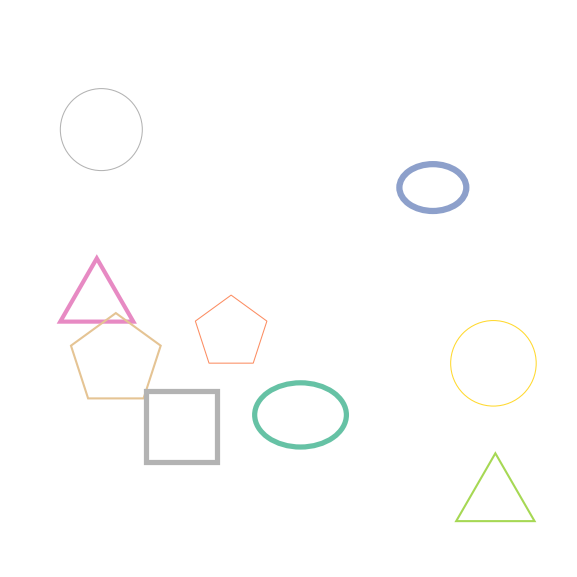[{"shape": "oval", "thickness": 2.5, "radius": 0.4, "center": [0.52, 0.281]}, {"shape": "pentagon", "thickness": 0.5, "radius": 0.33, "center": [0.4, 0.423]}, {"shape": "oval", "thickness": 3, "radius": 0.29, "center": [0.75, 0.674]}, {"shape": "triangle", "thickness": 2, "radius": 0.37, "center": [0.168, 0.479]}, {"shape": "triangle", "thickness": 1, "radius": 0.39, "center": [0.858, 0.136]}, {"shape": "circle", "thickness": 0.5, "radius": 0.37, "center": [0.854, 0.37]}, {"shape": "pentagon", "thickness": 1, "radius": 0.41, "center": [0.201, 0.375]}, {"shape": "circle", "thickness": 0.5, "radius": 0.35, "center": [0.175, 0.775]}, {"shape": "square", "thickness": 2.5, "radius": 0.31, "center": [0.314, 0.26]}]